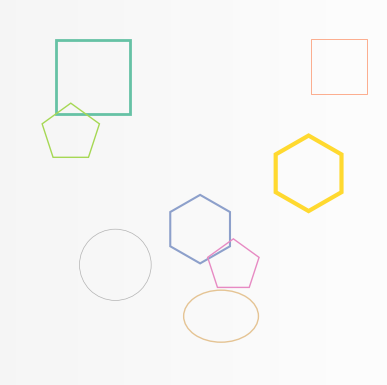[{"shape": "square", "thickness": 2, "radius": 0.48, "center": [0.24, 0.8]}, {"shape": "square", "thickness": 0.5, "radius": 0.36, "center": [0.876, 0.827]}, {"shape": "hexagon", "thickness": 1.5, "radius": 0.44, "center": [0.516, 0.405]}, {"shape": "pentagon", "thickness": 1, "radius": 0.35, "center": [0.602, 0.31]}, {"shape": "pentagon", "thickness": 1, "radius": 0.39, "center": [0.183, 0.654]}, {"shape": "hexagon", "thickness": 3, "radius": 0.49, "center": [0.796, 0.55]}, {"shape": "oval", "thickness": 1, "radius": 0.48, "center": [0.57, 0.179]}, {"shape": "circle", "thickness": 0.5, "radius": 0.46, "center": [0.298, 0.312]}]